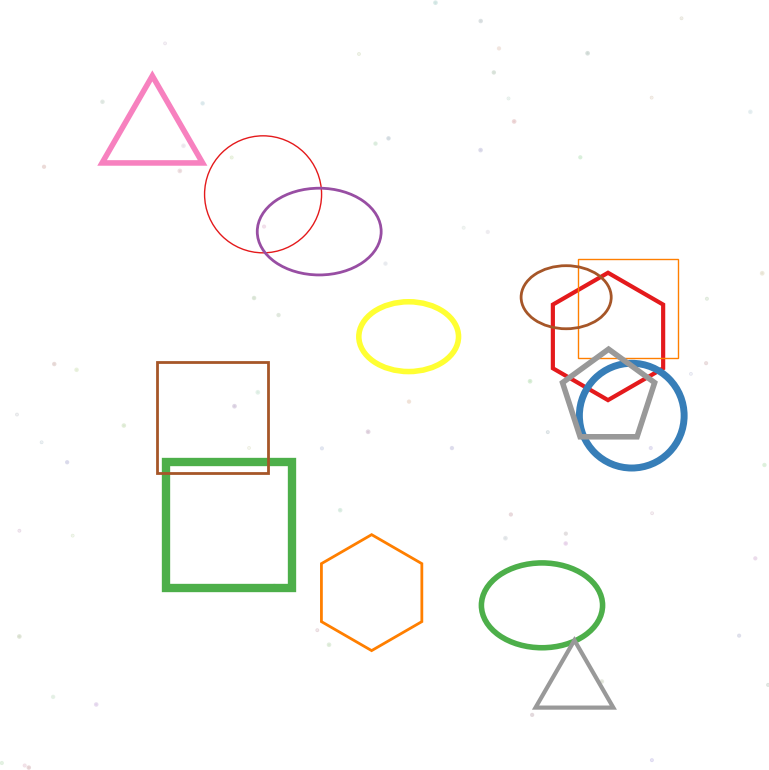[{"shape": "circle", "thickness": 0.5, "radius": 0.38, "center": [0.342, 0.748]}, {"shape": "hexagon", "thickness": 1.5, "radius": 0.41, "center": [0.79, 0.563]}, {"shape": "circle", "thickness": 2.5, "radius": 0.34, "center": [0.82, 0.46]}, {"shape": "square", "thickness": 3, "radius": 0.41, "center": [0.298, 0.318]}, {"shape": "oval", "thickness": 2, "radius": 0.39, "center": [0.704, 0.214]}, {"shape": "oval", "thickness": 1, "radius": 0.4, "center": [0.415, 0.699]}, {"shape": "hexagon", "thickness": 1, "radius": 0.38, "center": [0.483, 0.23]}, {"shape": "square", "thickness": 0.5, "radius": 0.32, "center": [0.816, 0.599]}, {"shape": "oval", "thickness": 2, "radius": 0.32, "center": [0.531, 0.563]}, {"shape": "square", "thickness": 1, "radius": 0.36, "center": [0.276, 0.458]}, {"shape": "oval", "thickness": 1, "radius": 0.29, "center": [0.735, 0.614]}, {"shape": "triangle", "thickness": 2, "radius": 0.38, "center": [0.198, 0.826]}, {"shape": "triangle", "thickness": 1.5, "radius": 0.29, "center": [0.746, 0.11]}, {"shape": "pentagon", "thickness": 2, "radius": 0.31, "center": [0.79, 0.484]}]